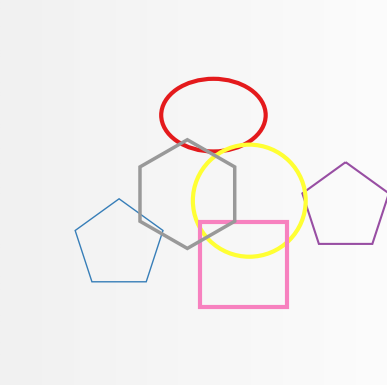[{"shape": "oval", "thickness": 3, "radius": 0.67, "center": [0.551, 0.701]}, {"shape": "pentagon", "thickness": 1, "radius": 0.6, "center": [0.307, 0.364]}, {"shape": "pentagon", "thickness": 1.5, "radius": 0.59, "center": [0.892, 0.461]}, {"shape": "circle", "thickness": 3, "radius": 0.73, "center": [0.643, 0.479]}, {"shape": "square", "thickness": 3, "radius": 0.56, "center": [0.628, 0.313]}, {"shape": "hexagon", "thickness": 2.5, "radius": 0.71, "center": [0.483, 0.496]}]